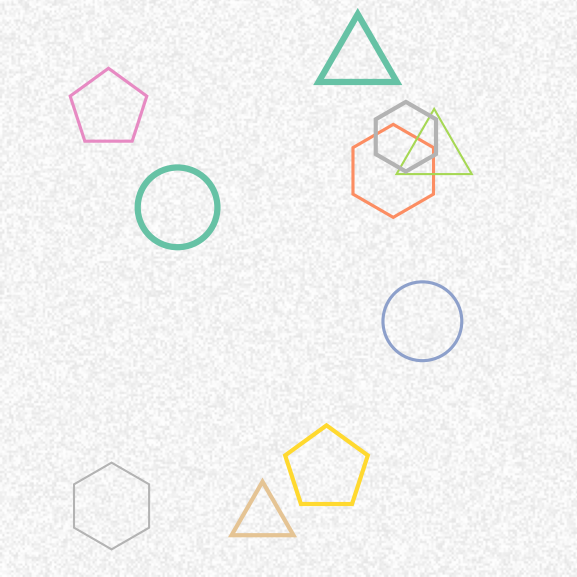[{"shape": "triangle", "thickness": 3, "radius": 0.39, "center": [0.619, 0.896]}, {"shape": "circle", "thickness": 3, "radius": 0.35, "center": [0.307, 0.64]}, {"shape": "hexagon", "thickness": 1.5, "radius": 0.4, "center": [0.681, 0.703]}, {"shape": "circle", "thickness": 1.5, "radius": 0.34, "center": [0.731, 0.443]}, {"shape": "pentagon", "thickness": 1.5, "radius": 0.35, "center": [0.188, 0.811]}, {"shape": "triangle", "thickness": 1, "radius": 0.38, "center": [0.752, 0.735]}, {"shape": "pentagon", "thickness": 2, "radius": 0.38, "center": [0.565, 0.187]}, {"shape": "triangle", "thickness": 2, "radius": 0.31, "center": [0.455, 0.103]}, {"shape": "hexagon", "thickness": 1, "radius": 0.38, "center": [0.193, 0.123]}, {"shape": "hexagon", "thickness": 2, "radius": 0.3, "center": [0.703, 0.762]}]